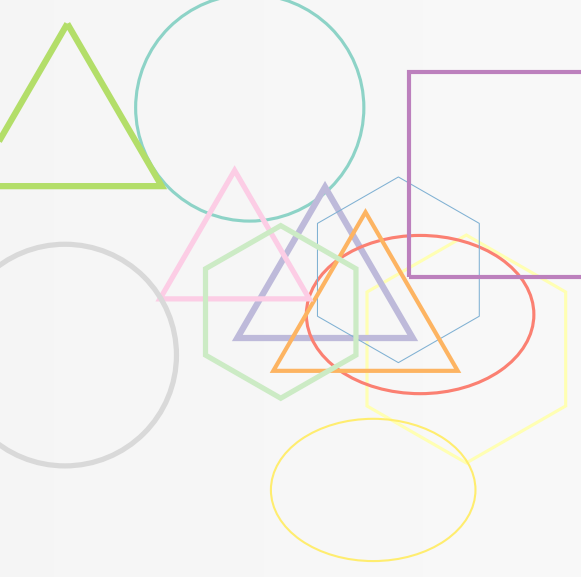[{"shape": "circle", "thickness": 1.5, "radius": 0.98, "center": [0.43, 0.813]}, {"shape": "hexagon", "thickness": 1.5, "radius": 0.99, "center": [0.802, 0.395]}, {"shape": "triangle", "thickness": 3, "radius": 0.87, "center": [0.559, 0.501]}, {"shape": "oval", "thickness": 1.5, "radius": 0.98, "center": [0.723, 0.454]}, {"shape": "hexagon", "thickness": 0.5, "radius": 0.8, "center": [0.685, 0.532]}, {"shape": "triangle", "thickness": 2, "radius": 0.92, "center": [0.629, 0.449]}, {"shape": "triangle", "thickness": 3, "radius": 0.94, "center": [0.116, 0.771]}, {"shape": "triangle", "thickness": 2.5, "radius": 0.74, "center": [0.404, 0.556]}, {"shape": "circle", "thickness": 2.5, "radius": 0.96, "center": [0.112, 0.384]}, {"shape": "square", "thickness": 2, "radius": 0.89, "center": [0.88, 0.697]}, {"shape": "hexagon", "thickness": 2.5, "radius": 0.75, "center": [0.483, 0.459]}, {"shape": "oval", "thickness": 1, "radius": 0.88, "center": [0.642, 0.151]}]